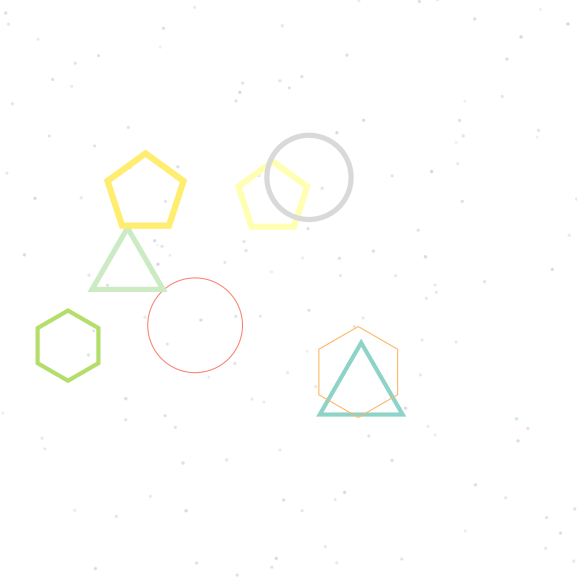[{"shape": "triangle", "thickness": 2, "radius": 0.41, "center": [0.625, 0.323]}, {"shape": "pentagon", "thickness": 3, "radius": 0.31, "center": [0.472, 0.657]}, {"shape": "circle", "thickness": 0.5, "radius": 0.41, "center": [0.338, 0.436]}, {"shape": "hexagon", "thickness": 0.5, "radius": 0.39, "center": [0.62, 0.355]}, {"shape": "hexagon", "thickness": 2, "radius": 0.3, "center": [0.118, 0.401]}, {"shape": "circle", "thickness": 2.5, "radius": 0.36, "center": [0.535, 0.692]}, {"shape": "triangle", "thickness": 2.5, "radius": 0.36, "center": [0.221, 0.534]}, {"shape": "pentagon", "thickness": 3, "radius": 0.35, "center": [0.252, 0.664]}]